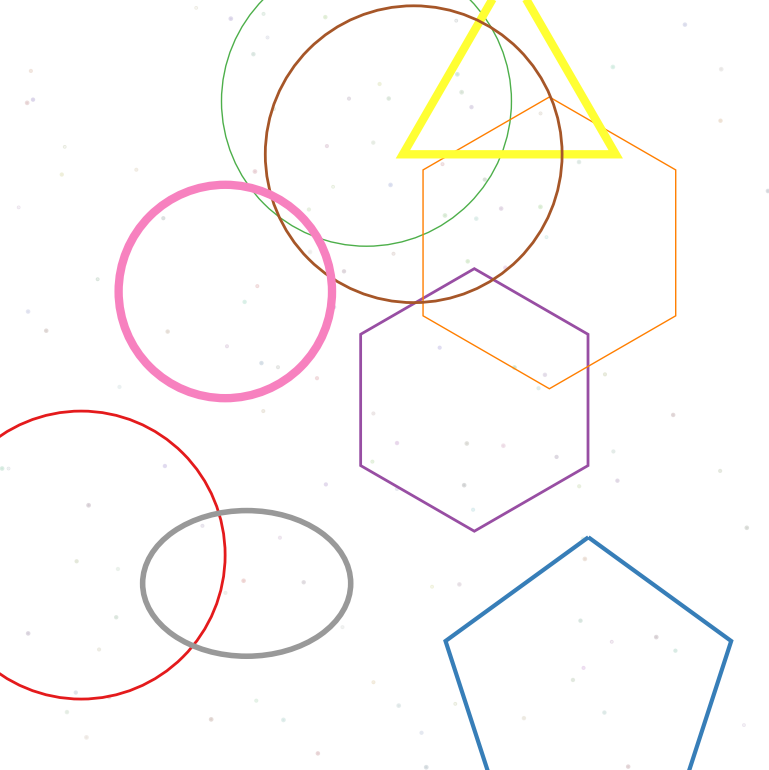[{"shape": "circle", "thickness": 1, "radius": 0.93, "center": [0.105, 0.279]}, {"shape": "pentagon", "thickness": 1.5, "radius": 0.98, "center": [0.764, 0.107]}, {"shape": "circle", "thickness": 0.5, "radius": 0.94, "center": [0.476, 0.869]}, {"shape": "hexagon", "thickness": 1, "radius": 0.85, "center": [0.616, 0.481]}, {"shape": "hexagon", "thickness": 0.5, "radius": 0.95, "center": [0.713, 0.685]}, {"shape": "triangle", "thickness": 3, "radius": 0.8, "center": [0.661, 0.879]}, {"shape": "circle", "thickness": 1, "radius": 0.96, "center": [0.537, 0.8]}, {"shape": "circle", "thickness": 3, "radius": 0.69, "center": [0.293, 0.621]}, {"shape": "oval", "thickness": 2, "radius": 0.68, "center": [0.32, 0.242]}]